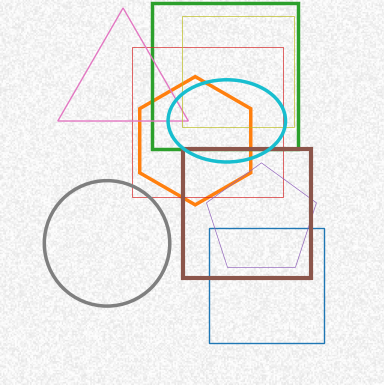[{"shape": "square", "thickness": 1, "radius": 0.75, "center": [0.692, 0.259]}, {"shape": "hexagon", "thickness": 2.5, "radius": 0.83, "center": [0.507, 0.634]}, {"shape": "square", "thickness": 2.5, "radius": 0.95, "center": [0.585, 0.803]}, {"shape": "square", "thickness": 0.5, "radius": 0.98, "center": [0.538, 0.683]}, {"shape": "pentagon", "thickness": 0.5, "radius": 0.75, "center": [0.679, 0.427]}, {"shape": "square", "thickness": 3, "radius": 0.83, "center": [0.642, 0.445]}, {"shape": "triangle", "thickness": 1, "radius": 0.98, "center": [0.32, 0.784]}, {"shape": "circle", "thickness": 2.5, "radius": 0.81, "center": [0.278, 0.368]}, {"shape": "square", "thickness": 0.5, "radius": 0.72, "center": [0.618, 0.814]}, {"shape": "oval", "thickness": 2.5, "radius": 0.76, "center": [0.589, 0.686]}]